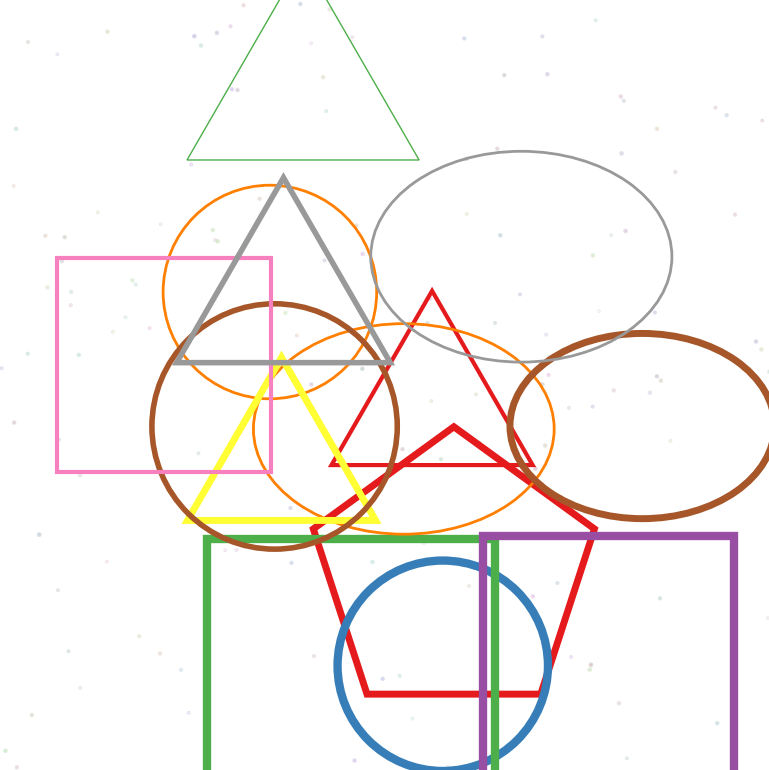[{"shape": "triangle", "thickness": 1.5, "radius": 0.75, "center": [0.561, 0.471]}, {"shape": "pentagon", "thickness": 2.5, "radius": 0.96, "center": [0.589, 0.254]}, {"shape": "circle", "thickness": 3, "radius": 0.68, "center": [0.575, 0.135]}, {"shape": "triangle", "thickness": 0.5, "radius": 0.87, "center": [0.394, 0.879]}, {"shape": "square", "thickness": 3, "radius": 0.93, "center": [0.456, 0.113]}, {"shape": "square", "thickness": 3, "radius": 0.82, "center": [0.79, 0.141]}, {"shape": "circle", "thickness": 1, "radius": 0.69, "center": [0.351, 0.621]}, {"shape": "oval", "thickness": 1, "radius": 0.98, "center": [0.524, 0.443]}, {"shape": "triangle", "thickness": 2.5, "radius": 0.71, "center": [0.366, 0.395]}, {"shape": "circle", "thickness": 2, "radius": 0.8, "center": [0.357, 0.446]}, {"shape": "oval", "thickness": 2.5, "radius": 0.86, "center": [0.834, 0.447]}, {"shape": "square", "thickness": 1.5, "radius": 0.69, "center": [0.213, 0.526]}, {"shape": "oval", "thickness": 1, "radius": 0.98, "center": [0.677, 0.667]}, {"shape": "triangle", "thickness": 2, "radius": 0.8, "center": [0.368, 0.609]}]